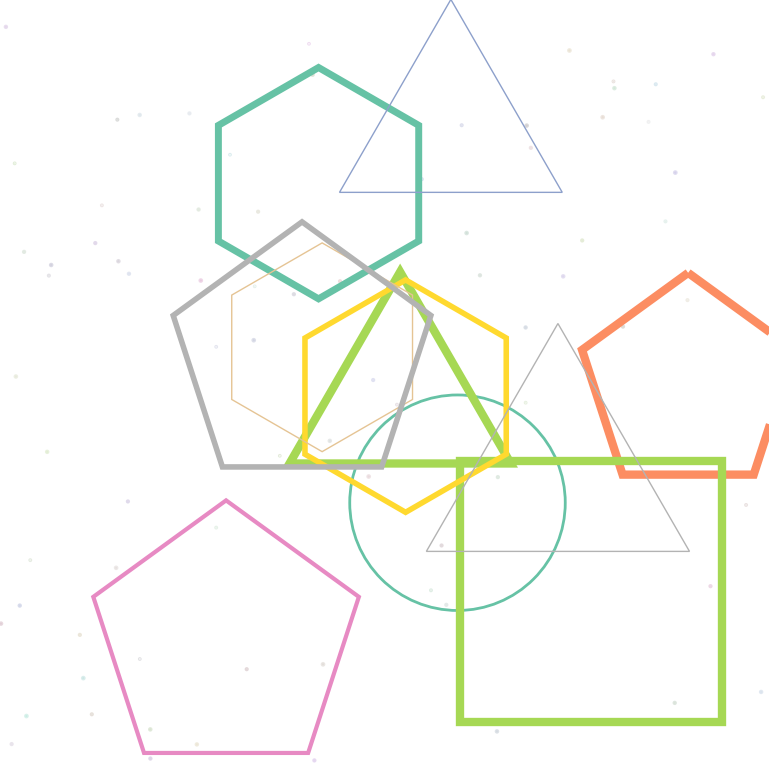[{"shape": "hexagon", "thickness": 2.5, "radius": 0.75, "center": [0.414, 0.762]}, {"shape": "circle", "thickness": 1, "radius": 0.7, "center": [0.594, 0.347]}, {"shape": "pentagon", "thickness": 3, "radius": 0.72, "center": [0.894, 0.501]}, {"shape": "triangle", "thickness": 0.5, "radius": 0.84, "center": [0.586, 0.834]}, {"shape": "pentagon", "thickness": 1.5, "radius": 0.91, "center": [0.294, 0.169]}, {"shape": "square", "thickness": 3, "radius": 0.85, "center": [0.767, 0.232]}, {"shape": "triangle", "thickness": 3, "radius": 0.83, "center": [0.52, 0.481]}, {"shape": "hexagon", "thickness": 2, "radius": 0.75, "center": [0.527, 0.486]}, {"shape": "hexagon", "thickness": 0.5, "radius": 0.68, "center": [0.418, 0.549]}, {"shape": "triangle", "thickness": 0.5, "radius": 0.99, "center": [0.725, 0.383]}, {"shape": "pentagon", "thickness": 2, "radius": 0.88, "center": [0.392, 0.536]}]